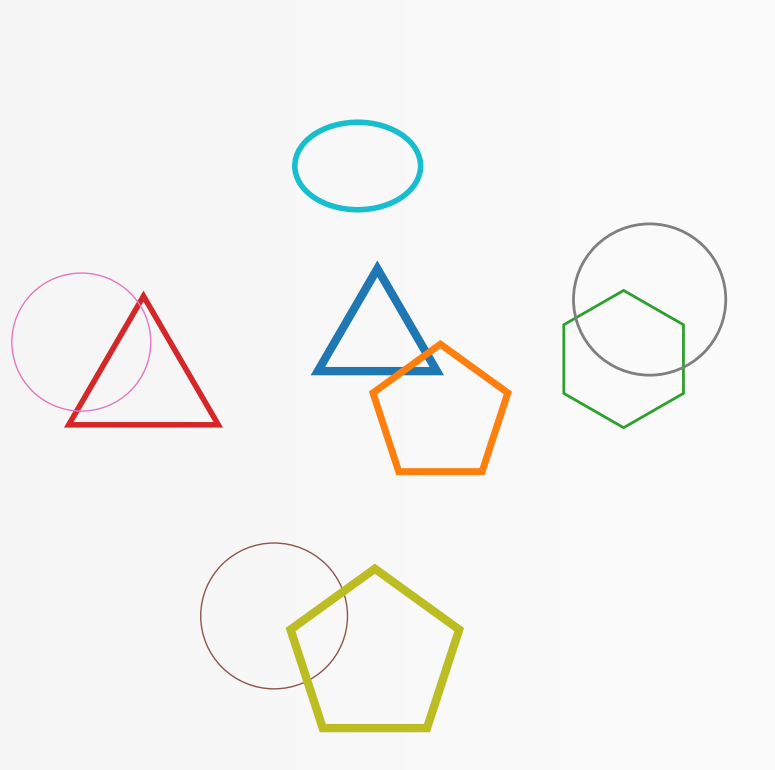[{"shape": "triangle", "thickness": 3, "radius": 0.44, "center": [0.487, 0.562]}, {"shape": "pentagon", "thickness": 2.5, "radius": 0.46, "center": [0.568, 0.462]}, {"shape": "hexagon", "thickness": 1, "radius": 0.45, "center": [0.805, 0.534]}, {"shape": "triangle", "thickness": 2, "radius": 0.56, "center": [0.185, 0.504]}, {"shape": "circle", "thickness": 0.5, "radius": 0.47, "center": [0.354, 0.2]}, {"shape": "circle", "thickness": 0.5, "radius": 0.45, "center": [0.105, 0.556]}, {"shape": "circle", "thickness": 1, "radius": 0.49, "center": [0.838, 0.611]}, {"shape": "pentagon", "thickness": 3, "radius": 0.57, "center": [0.484, 0.147]}, {"shape": "oval", "thickness": 2, "radius": 0.41, "center": [0.462, 0.784]}]